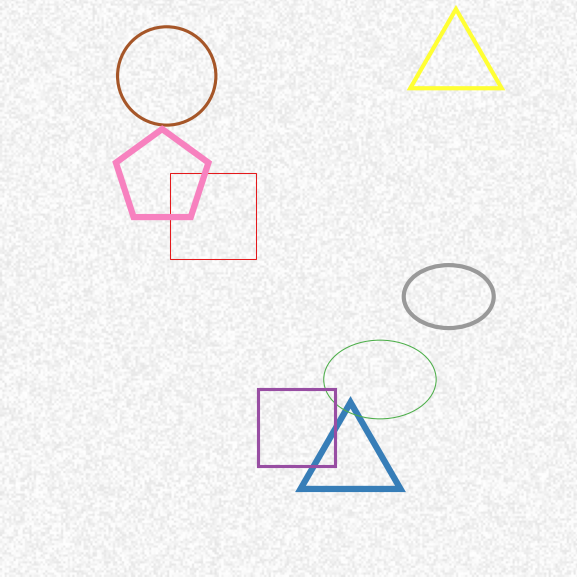[{"shape": "square", "thickness": 0.5, "radius": 0.37, "center": [0.369, 0.625]}, {"shape": "triangle", "thickness": 3, "radius": 0.5, "center": [0.607, 0.202]}, {"shape": "oval", "thickness": 0.5, "radius": 0.49, "center": [0.658, 0.342]}, {"shape": "square", "thickness": 1.5, "radius": 0.33, "center": [0.513, 0.258]}, {"shape": "triangle", "thickness": 2, "radius": 0.46, "center": [0.79, 0.892]}, {"shape": "circle", "thickness": 1.5, "radius": 0.43, "center": [0.289, 0.868]}, {"shape": "pentagon", "thickness": 3, "radius": 0.42, "center": [0.281, 0.691]}, {"shape": "oval", "thickness": 2, "radius": 0.39, "center": [0.777, 0.486]}]